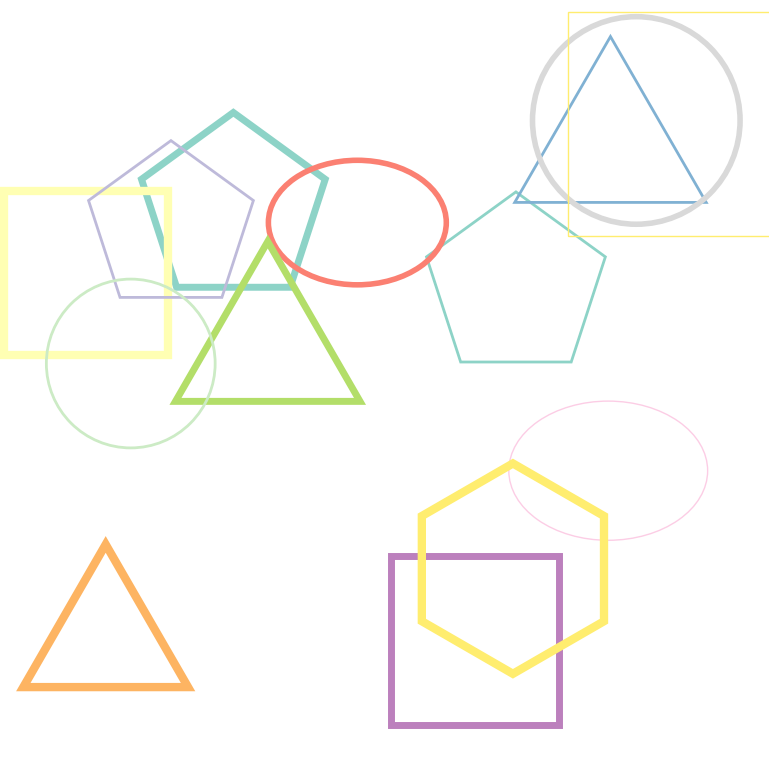[{"shape": "pentagon", "thickness": 1, "radius": 0.61, "center": [0.67, 0.629]}, {"shape": "pentagon", "thickness": 2.5, "radius": 0.63, "center": [0.303, 0.728]}, {"shape": "square", "thickness": 3, "radius": 0.53, "center": [0.111, 0.645]}, {"shape": "pentagon", "thickness": 1, "radius": 0.56, "center": [0.222, 0.705]}, {"shape": "oval", "thickness": 2, "radius": 0.58, "center": [0.464, 0.711]}, {"shape": "triangle", "thickness": 1, "radius": 0.72, "center": [0.793, 0.809]}, {"shape": "triangle", "thickness": 3, "radius": 0.62, "center": [0.137, 0.169]}, {"shape": "triangle", "thickness": 2.5, "radius": 0.69, "center": [0.348, 0.548]}, {"shape": "oval", "thickness": 0.5, "radius": 0.65, "center": [0.79, 0.389]}, {"shape": "circle", "thickness": 2, "radius": 0.67, "center": [0.826, 0.844]}, {"shape": "square", "thickness": 2.5, "radius": 0.55, "center": [0.617, 0.168]}, {"shape": "circle", "thickness": 1, "radius": 0.55, "center": [0.17, 0.528]}, {"shape": "hexagon", "thickness": 3, "radius": 0.68, "center": [0.666, 0.262]}, {"shape": "square", "thickness": 0.5, "radius": 0.73, "center": [0.884, 0.839]}]